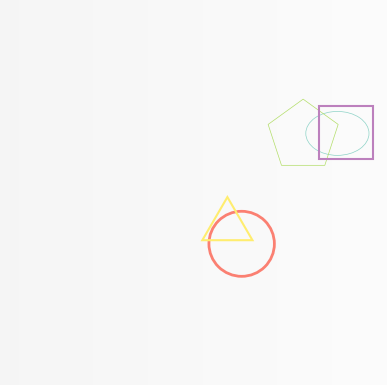[{"shape": "oval", "thickness": 0.5, "radius": 0.41, "center": [0.871, 0.654]}, {"shape": "circle", "thickness": 2, "radius": 0.42, "center": [0.624, 0.367]}, {"shape": "pentagon", "thickness": 0.5, "radius": 0.48, "center": [0.782, 0.647]}, {"shape": "square", "thickness": 1.5, "radius": 0.35, "center": [0.893, 0.656]}, {"shape": "triangle", "thickness": 1.5, "radius": 0.37, "center": [0.587, 0.413]}]